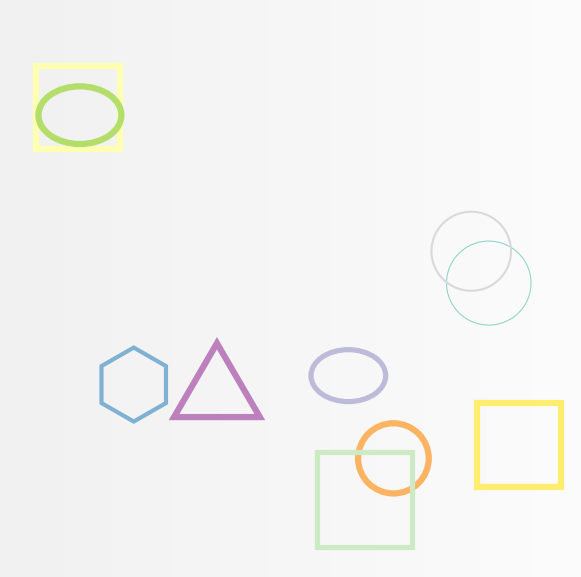[{"shape": "circle", "thickness": 0.5, "radius": 0.36, "center": [0.841, 0.509]}, {"shape": "square", "thickness": 3, "radius": 0.36, "center": [0.135, 0.813]}, {"shape": "oval", "thickness": 2.5, "radius": 0.32, "center": [0.599, 0.349]}, {"shape": "hexagon", "thickness": 2, "radius": 0.32, "center": [0.23, 0.333]}, {"shape": "circle", "thickness": 3, "radius": 0.3, "center": [0.677, 0.205]}, {"shape": "oval", "thickness": 3, "radius": 0.36, "center": [0.137, 0.8]}, {"shape": "circle", "thickness": 1, "radius": 0.34, "center": [0.811, 0.564]}, {"shape": "triangle", "thickness": 3, "radius": 0.43, "center": [0.373, 0.32]}, {"shape": "square", "thickness": 2.5, "radius": 0.41, "center": [0.627, 0.135]}, {"shape": "square", "thickness": 3, "radius": 0.36, "center": [0.893, 0.229]}]